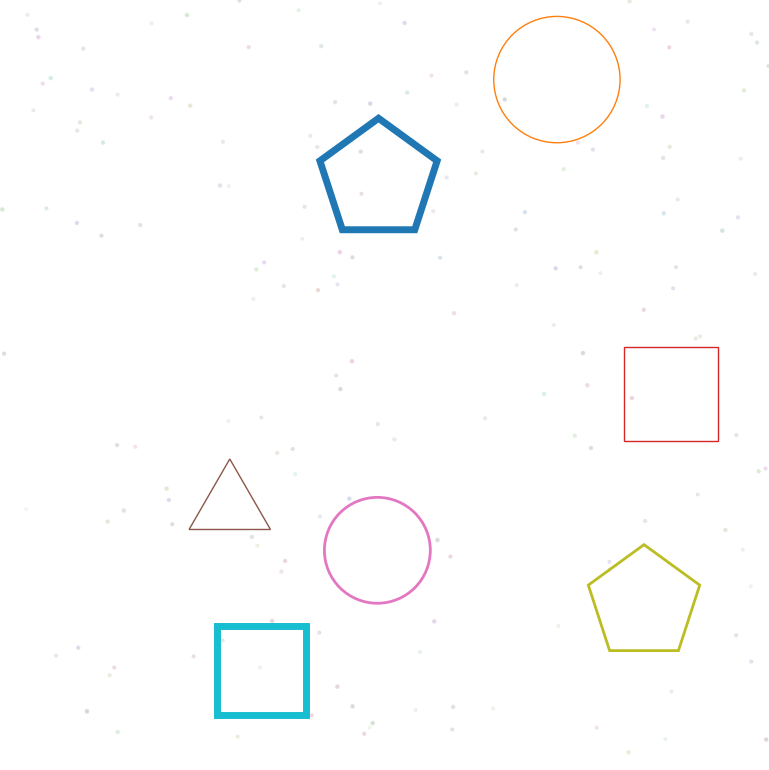[{"shape": "pentagon", "thickness": 2.5, "radius": 0.4, "center": [0.492, 0.766]}, {"shape": "circle", "thickness": 0.5, "radius": 0.41, "center": [0.723, 0.897]}, {"shape": "square", "thickness": 0.5, "radius": 0.31, "center": [0.872, 0.488]}, {"shape": "triangle", "thickness": 0.5, "radius": 0.31, "center": [0.298, 0.343]}, {"shape": "circle", "thickness": 1, "radius": 0.34, "center": [0.49, 0.285]}, {"shape": "pentagon", "thickness": 1, "radius": 0.38, "center": [0.836, 0.217]}, {"shape": "square", "thickness": 2.5, "radius": 0.29, "center": [0.34, 0.129]}]